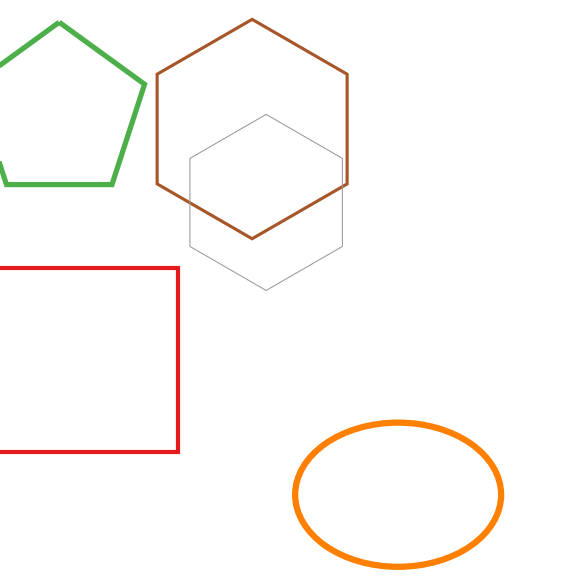[{"shape": "square", "thickness": 2, "radius": 0.8, "center": [0.149, 0.375]}, {"shape": "pentagon", "thickness": 2.5, "radius": 0.78, "center": [0.103, 0.805]}, {"shape": "oval", "thickness": 3, "radius": 0.89, "center": [0.689, 0.142]}, {"shape": "hexagon", "thickness": 1.5, "radius": 0.95, "center": [0.437, 0.776]}, {"shape": "hexagon", "thickness": 0.5, "radius": 0.76, "center": [0.461, 0.649]}]